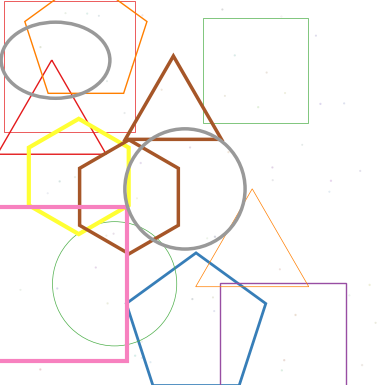[{"shape": "triangle", "thickness": 1, "radius": 0.82, "center": [0.134, 0.681]}, {"shape": "square", "thickness": 0.5, "radius": 0.85, "center": [0.182, 0.826]}, {"shape": "pentagon", "thickness": 2, "radius": 0.95, "center": [0.509, 0.153]}, {"shape": "square", "thickness": 0.5, "radius": 0.68, "center": [0.663, 0.817]}, {"shape": "circle", "thickness": 0.5, "radius": 0.81, "center": [0.298, 0.263]}, {"shape": "square", "thickness": 1, "radius": 0.82, "center": [0.735, 0.102]}, {"shape": "pentagon", "thickness": 1, "radius": 0.83, "center": [0.223, 0.893]}, {"shape": "triangle", "thickness": 0.5, "radius": 0.85, "center": [0.655, 0.34]}, {"shape": "hexagon", "thickness": 3, "radius": 0.75, "center": [0.205, 0.542]}, {"shape": "triangle", "thickness": 2.5, "radius": 0.72, "center": [0.45, 0.71]}, {"shape": "hexagon", "thickness": 2.5, "radius": 0.74, "center": [0.335, 0.489]}, {"shape": "square", "thickness": 3, "radius": 1.0, "center": [0.131, 0.263]}, {"shape": "circle", "thickness": 2.5, "radius": 0.78, "center": [0.48, 0.509]}, {"shape": "oval", "thickness": 2.5, "radius": 0.71, "center": [0.144, 0.844]}]